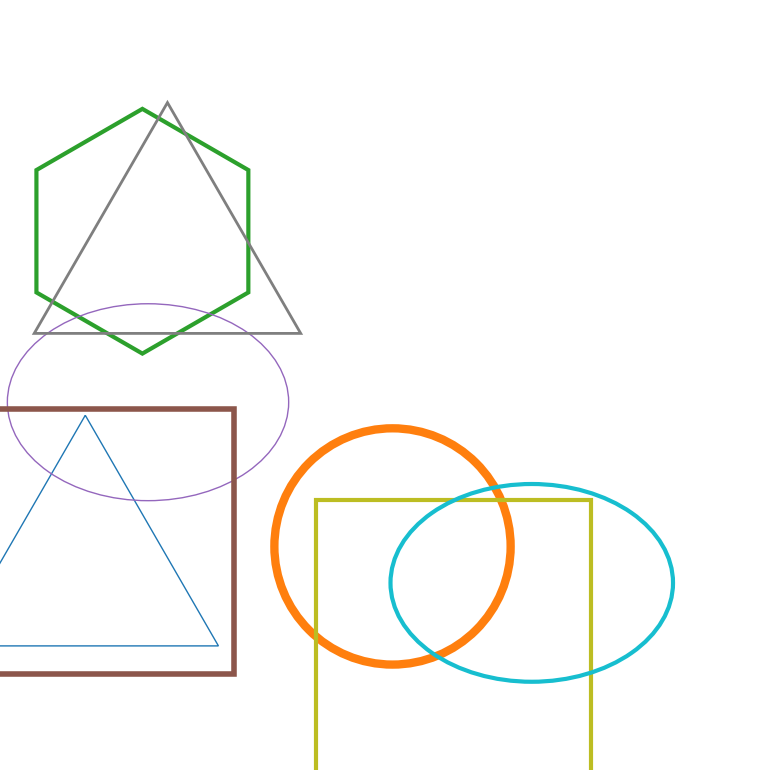[{"shape": "triangle", "thickness": 0.5, "radius": 1.0, "center": [0.111, 0.261]}, {"shape": "circle", "thickness": 3, "radius": 0.77, "center": [0.51, 0.29]}, {"shape": "hexagon", "thickness": 1.5, "radius": 0.79, "center": [0.185, 0.7]}, {"shape": "oval", "thickness": 0.5, "radius": 0.91, "center": [0.192, 0.478]}, {"shape": "square", "thickness": 2, "radius": 0.86, "center": [0.131, 0.296]}, {"shape": "triangle", "thickness": 1, "radius": 1.0, "center": [0.217, 0.667]}, {"shape": "square", "thickness": 1.5, "radius": 0.9, "center": [0.589, 0.172]}, {"shape": "oval", "thickness": 1.5, "radius": 0.92, "center": [0.691, 0.243]}]